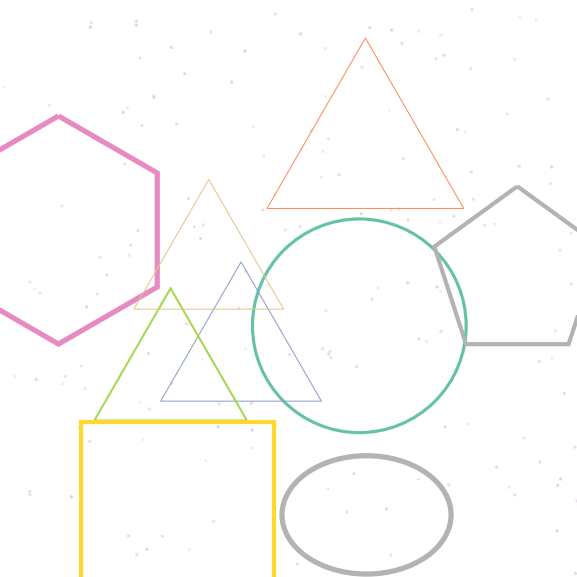[{"shape": "circle", "thickness": 1.5, "radius": 0.93, "center": [0.622, 0.435]}, {"shape": "triangle", "thickness": 0.5, "radius": 0.98, "center": [0.633, 0.737]}, {"shape": "triangle", "thickness": 0.5, "radius": 0.8, "center": [0.417, 0.385]}, {"shape": "hexagon", "thickness": 2.5, "radius": 0.99, "center": [0.101, 0.601]}, {"shape": "triangle", "thickness": 1, "radius": 0.76, "center": [0.295, 0.347]}, {"shape": "square", "thickness": 2, "radius": 0.83, "center": [0.308, 0.103]}, {"shape": "triangle", "thickness": 0.5, "radius": 0.75, "center": [0.362, 0.539]}, {"shape": "pentagon", "thickness": 2, "radius": 0.76, "center": [0.896, 0.525]}, {"shape": "oval", "thickness": 2.5, "radius": 0.73, "center": [0.635, 0.108]}]